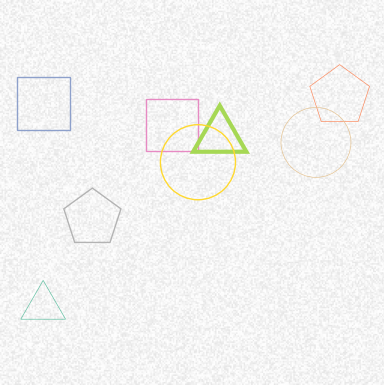[{"shape": "triangle", "thickness": 0.5, "radius": 0.34, "center": [0.112, 0.204]}, {"shape": "pentagon", "thickness": 0.5, "radius": 0.41, "center": [0.882, 0.751]}, {"shape": "square", "thickness": 1, "radius": 0.35, "center": [0.113, 0.731]}, {"shape": "square", "thickness": 1, "radius": 0.33, "center": [0.446, 0.675]}, {"shape": "triangle", "thickness": 3, "radius": 0.4, "center": [0.571, 0.646]}, {"shape": "circle", "thickness": 1, "radius": 0.49, "center": [0.514, 0.579]}, {"shape": "circle", "thickness": 0.5, "radius": 0.45, "center": [0.821, 0.63]}, {"shape": "pentagon", "thickness": 1, "radius": 0.39, "center": [0.24, 0.433]}]